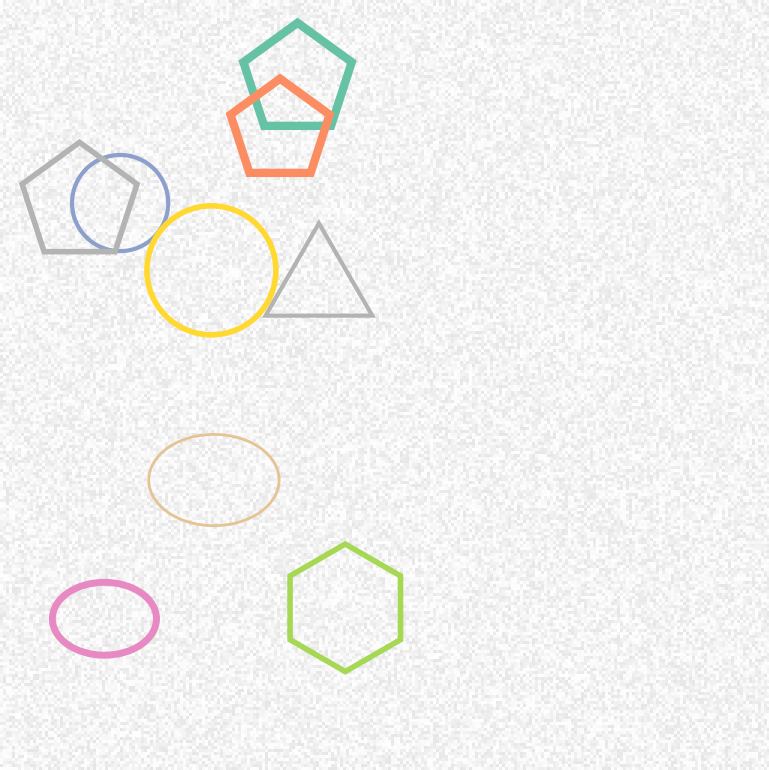[{"shape": "pentagon", "thickness": 3, "radius": 0.37, "center": [0.386, 0.896]}, {"shape": "pentagon", "thickness": 3, "radius": 0.34, "center": [0.364, 0.83]}, {"shape": "circle", "thickness": 1.5, "radius": 0.31, "center": [0.156, 0.736]}, {"shape": "oval", "thickness": 2.5, "radius": 0.34, "center": [0.136, 0.196]}, {"shape": "hexagon", "thickness": 2, "radius": 0.41, "center": [0.448, 0.211]}, {"shape": "circle", "thickness": 2, "radius": 0.42, "center": [0.275, 0.649]}, {"shape": "oval", "thickness": 1, "radius": 0.42, "center": [0.278, 0.377]}, {"shape": "triangle", "thickness": 1.5, "radius": 0.4, "center": [0.414, 0.63]}, {"shape": "pentagon", "thickness": 2, "radius": 0.39, "center": [0.103, 0.737]}]